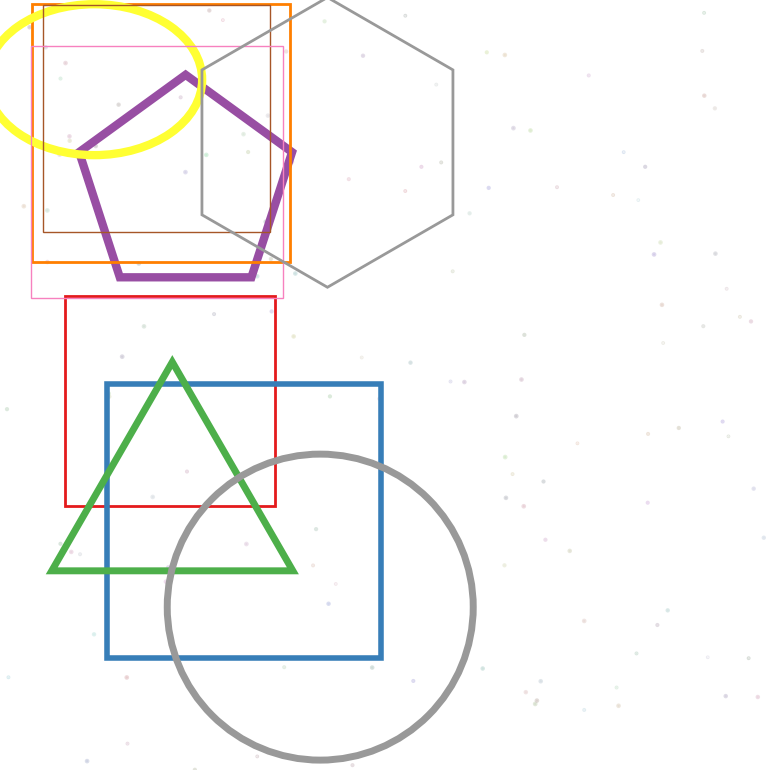[{"shape": "square", "thickness": 1, "radius": 0.68, "center": [0.221, 0.479]}, {"shape": "square", "thickness": 2, "radius": 0.89, "center": [0.317, 0.324]}, {"shape": "triangle", "thickness": 2.5, "radius": 0.9, "center": [0.224, 0.349]}, {"shape": "pentagon", "thickness": 3, "radius": 0.73, "center": [0.241, 0.757]}, {"shape": "square", "thickness": 1, "radius": 0.84, "center": [0.209, 0.827]}, {"shape": "oval", "thickness": 3, "radius": 0.7, "center": [0.123, 0.897]}, {"shape": "square", "thickness": 0.5, "radius": 0.74, "center": [0.203, 0.846]}, {"shape": "square", "thickness": 0.5, "radius": 0.82, "center": [0.204, 0.776]}, {"shape": "hexagon", "thickness": 1, "radius": 0.94, "center": [0.425, 0.815]}, {"shape": "circle", "thickness": 2.5, "radius": 0.99, "center": [0.416, 0.212]}]